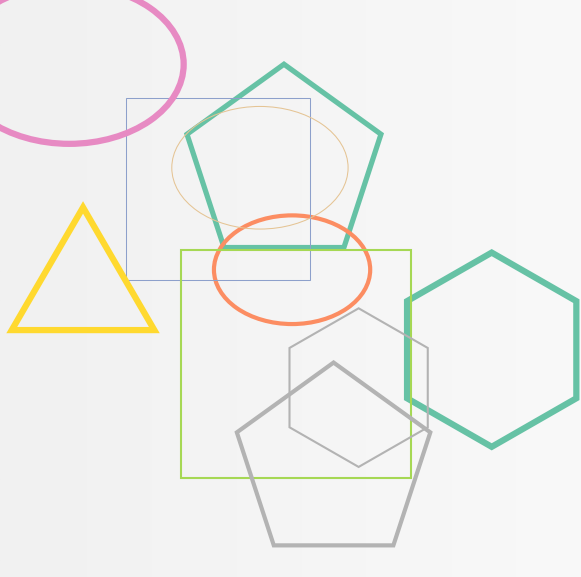[{"shape": "hexagon", "thickness": 3, "radius": 0.84, "center": [0.846, 0.394]}, {"shape": "pentagon", "thickness": 2.5, "radius": 0.88, "center": [0.489, 0.712]}, {"shape": "oval", "thickness": 2, "radius": 0.67, "center": [0.502, 0.532]}, {"shape": "square", "thickness": 0.5, "radius": 0.79, "center": [0.375, 0.672]}, {"shape": "oval", "thickness": 3, "radius": 0.98, "center": [0.119, 0.888]}, {"shape": "square", "thickness": 1, "radius": 0.99, "center": [0.51, 0.369]}, {"shape": "triangle", "thickness": 3, "radius": 0.71, "center": [0.143, 0.498]}, {"shape": "oval", "thickness": 0.5, "radius": 0.76, "center": [0.447, 0.709]}, {"shape": "pentagon", "thickness": 2, "radius": 0.88, "center": [0.574, 0.196]}, {"shape": "hexagon", "thickness": 1, "radius": 0.69, "center": [0.617, 0.328]}]